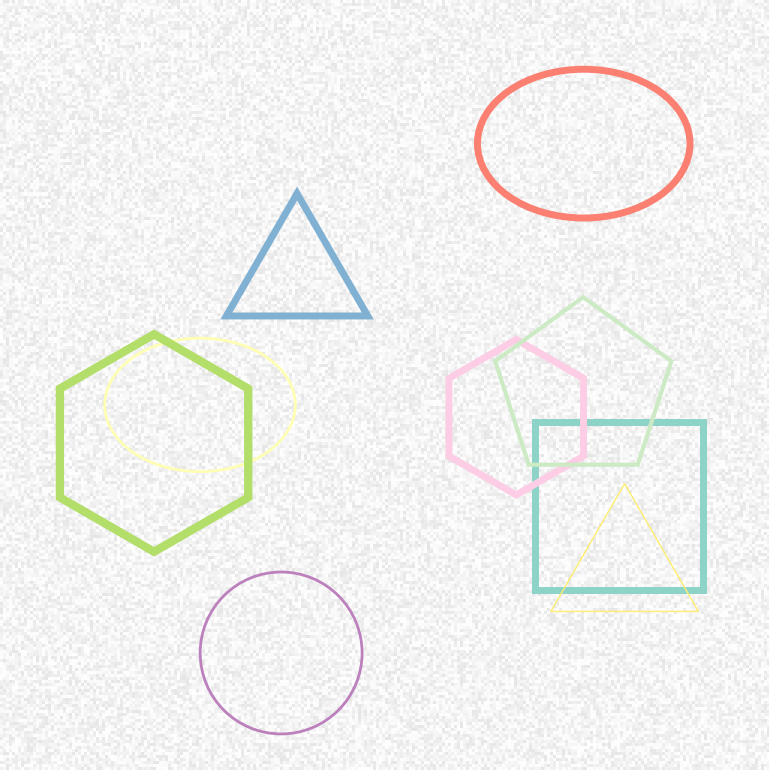[{"shape": "square", "thickness": 2.5, "radius": 0.55, "center": [0.804, 0.343]}, {"shape": "oval", "thickness": 1, "radius": 0.62, "center": [0.26, 0.474]}, {"shape": "oval", "thickness": 2.5, "radius": 0.69, "center": [0.758, 0.813]}, {"shape": "triangle", "thickness": 2.5, "radius": 0.53, "center": [0.386, 0.643]}, {"shape": "hexagon", "thickness": 3, "radius": 0.71, "center": [0.2, 0.425]}, {"shape": "hexagon", "thickness": 2.5, "radius": 0.5, "center": [0.67, 0.458]}, {"shape": "circle", "thickness": 1, "radius": 0.53, "center": [0.365, 0.152]}, {"shape": "pentagon", "thickness": 1.5, "radius": 0.6, "center": [0.758, 0.494]}, {"shape": "triangle", "thickness": 0.5, "radius": 0.55, "center": [0.811, 0.261]}]